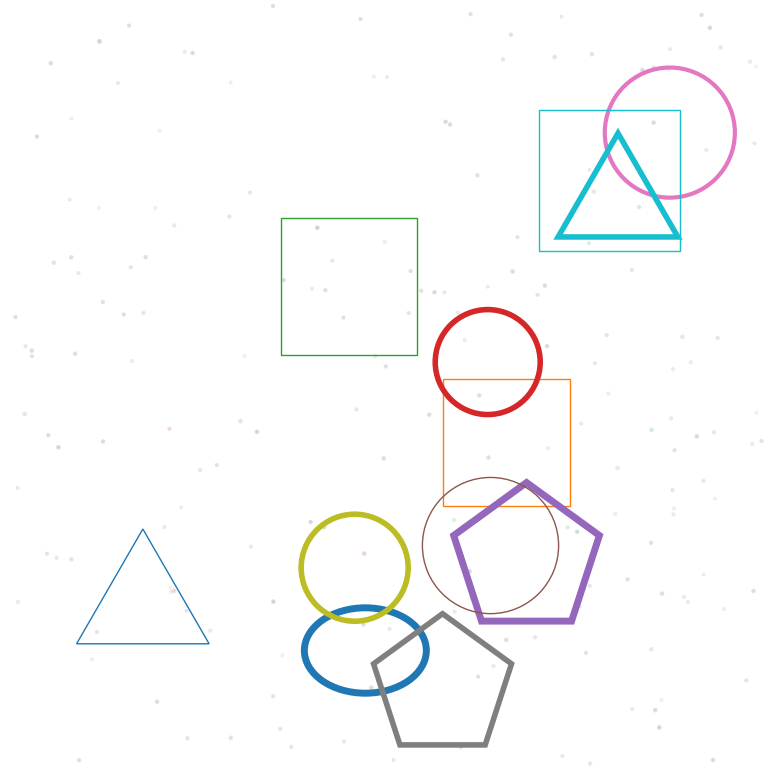[{"shape": "oval", "thickness": 2.5, "radius": 0.4, "center": [0.474, 0.155]}, {"shape": "triangle", "thickness": 0.5, "radius": 0.5, "center": [0.186, 0.214]}, {"shape": "square", "thickness": 0.5, "radius": 0.41, "center": [0.658, 0.426]}, {"shape": "square", "thickness": 0.5, "radius": 0.44, "center": [0.454, 0.628]}, {"shape": "circle", "thickness": 2, "radius": 0.34, "center": [0.633, 0.53]}, {"shape": "pentagon", "thickness": 2.5, "radius": 0.5, "center": [0.684, 0.274]}, {"shape": "circle", "thickness": 0.5, "radius": 0.44, "center": [0.637, 0.291]}, {"shape": "circle", "thickness": 1.5, "radius": 0.42, "center": [0.87, 0.828]}, {"shape": "pentagon", "thickness": 2, "radius": 0.47, "center": [0.575, 0.109]}, {"shape": "circle", "thickness": 2, "radius": 0.35, "center": [0.461, 0.263]}, {"shape": "square", "thickness": 0.5, "radius": 0.46, "center": [0.791, 0.765]}, {"shape": "triangle", "thickness": 2, "radius": 0.45, "center": [0.803, 0.737]}]